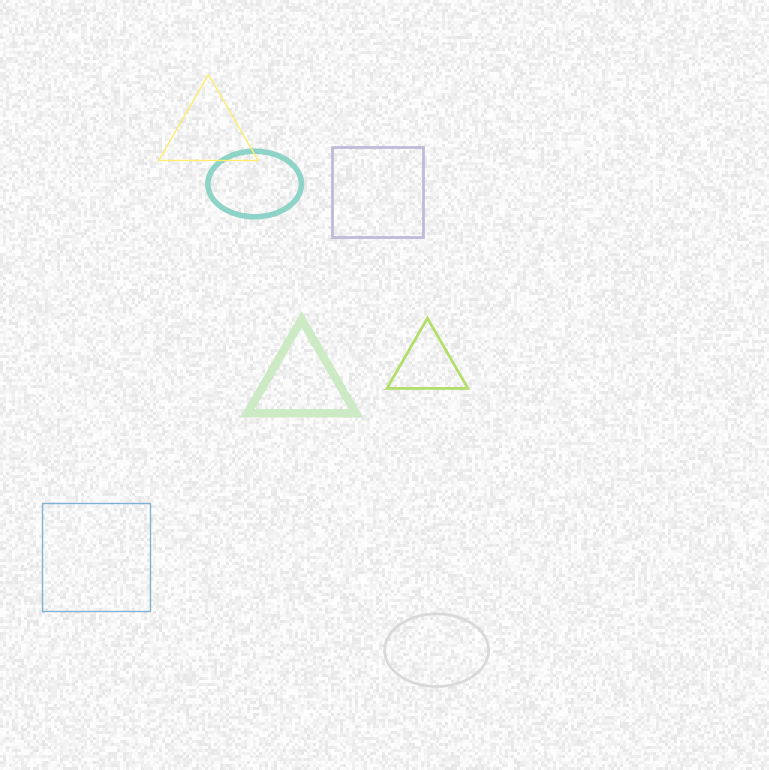[{"shape": "oval", "thickness": 2, "radius": 0.3, "center": [0.331, 0.761]}, {"shape": "square", "thickness": 1, "radius": 0.29, "center": [0.49, 0.751]}, {"shape": "square", "thickness": 0.5, "radius": 0.35, "center": [0.125, 0.276]}, {"shape": "triangle", "thickness": 1, "radius": 0.3, "center": [0.555, 0.526]}, {"shape": "oval", "thickness": 1, "radius": 0.34, "center": [0.567, 0.156]}, {"shape": "triangle", "thickness": 3, "radius": 0.41, "center": [0.392, 0.504]}, {"shape": "triangle", "thickness": 0.5, "radius": 0.37, "center": [0.271, 0.829]}]